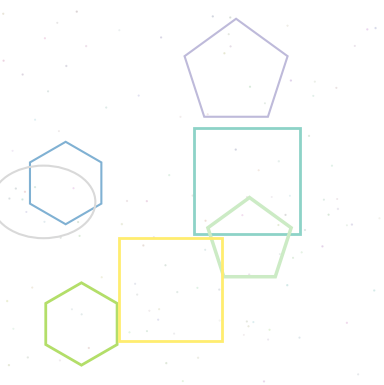[{"shape": "square", "thickness": 2, "radius": 0.69, "center": [0.641, 0.529]}, {"shape": "pentagon", "thickness": 1.5, "radius": 0.7, "center": [0.613, 0.811]}, {"shape": "hexagon", "thickness": 1.5, "radius": 0.54, "center": [0.171, 0.525]}, {"shape": "hexagon", "thickness": 2, "radius": 0.53, "center": [0.212, 0.159]}, {"shape": "oval", "thickness": 1.5, "radius": 0.67, "center": [0.113, 0.476]}, {"shape": "pentagon", "thickness": 2.5, "radius": 0.57, "center": [0.648, 0.373]}, {"shape": "square", "thickness": 2, "radius": 0.67, "center": [0.444, 0.249]}]